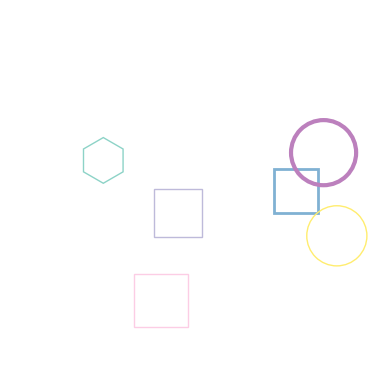[{"shape": "hexagon", "thickness": 1, "radius": 0.3, "center": [0.268, 0.583]}, {"shape": "square", "thickness": 1, "radius": 0.31, "center": [0.462, 0.447]}, {"shape": "square", "thickness": 2, "radius": 0.29, "center": [0.768, 0.504]}, {"shape": "square", "thickness": 1, "radius": 0.35, "center": [0.418, 0.219]}, {"shape": "circle", "thickness": 3, "radius": 0.42, "center": [0.84, 0.603]}, {"shape": "circle", "thickness": 1, "radius": 0.39, "center": [0.875, 0.387]}]